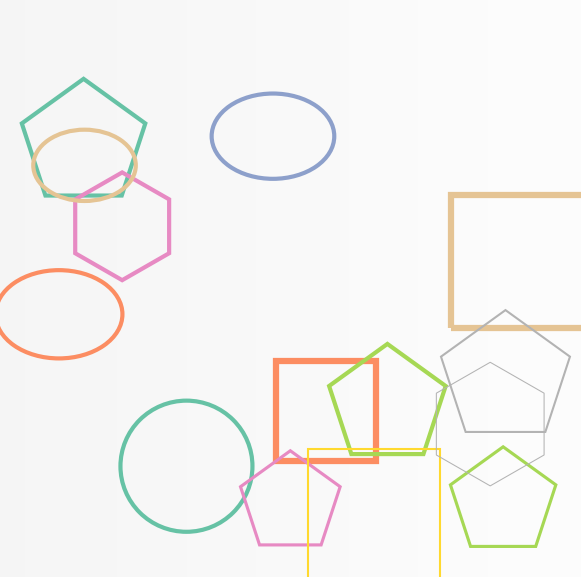[{"shape": "pentagon", "thickness": 2, "radius": 0.56, "center": [0.144, 0.751]}, {"shape": "circle", "thickness": 2, "radius": 0.57, "center": [0.321, 0.192]}, {"shape": "square", "thickness": 3, "radius": 0.43, "center": [0.561, 0.287]}, {"shape": "oval", "thickness": 2, "radius": 0.55, "center": [0.101, 0.455]}, {"shape": "oval", "thickness": 2, "radius": 0.53, "center": [0.47, 0.763]}, {"shape": "hexagon", "thickness": 2, "radius": 0.47, "center": [0.21, 0.607]}, {"shape": "pentagon", "thickness": 1.5, "radius": 0.45, "center": [0.499, 0.128]}, {"shape": "pentagon", "thickness": 2, "radius": 0.53, "center": [0.667, 0.298]}, {"shape": "pentagon", "thickness": 1.5, "radius": 0.48, "center": [0.866, 0.13]}, {"shape": "square", "thickness": 1, "radius": 0.57, "center": [0.643, 0.108]}, {"shape": "oval", "thickness": 2, "radius": 0.44, "center": [0.145, 0.713]}, {"shape": "square", "thickness": 3, "radius": 0.57, "center": [0.891, 0.547]}, {"shape": "hexagon", "thickness": 0.5, "radius": 0.54, "center": [0.843, 0.265]}, {"shape": "pentagon", "thickness": 1, "radius": 0.58, "center": [0.87, 0.346]}]